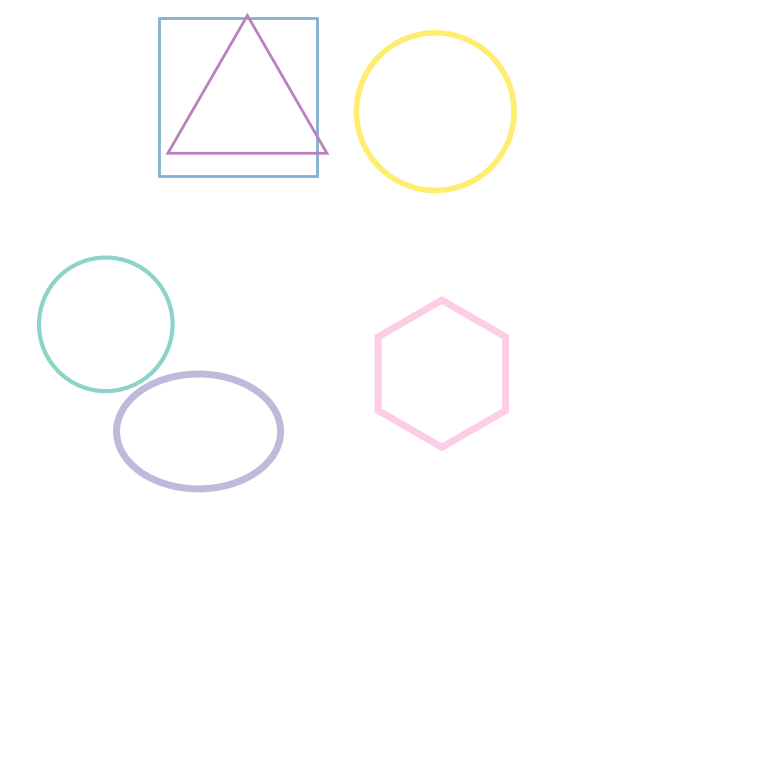[{"shape": "circle", "thickness": 1.5, "radius": 0.43, "center": [0.137, 0.579]}, {"shape": "oval", "thickness": 2.5, "radius": 0.53, "center": [0.258, 0.44]}, {"shape": "square", "thickness": 1, "radius": 0.51, "center": [0.309, 0.874]}, {"shape": "hexagon", "thickness": 2.5, "radius": 0.48, "center": [0.574, 0.515]}, {"shape": "triangle", "thickness": 1, "radius": 0.6, "center": [0.321, 0.861]}, {"shape": "circle", "thickness": 2, "radius": 0.51, "center": [0.565, 0.855]}]